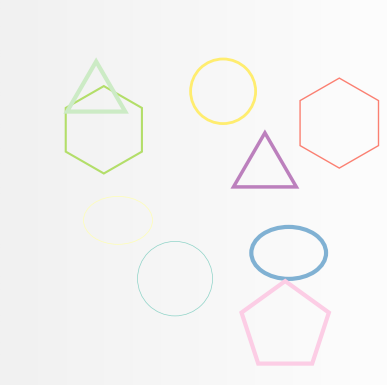[{"shape": "circle", "thickness": 0.5, "radius": 0.48, "center": [0.452, 0.276]}, {"shape": "oval", "thickness": 0.5, "radius": 0.45, "center": [0.305, 0.428]}, {"shape": "hexagon", "thickness": 1, "radius": 0.58, "center": [0.876, 0.68]}, {"shape": "oval", "thickness": 3, "radius": 0.48, "center": [0.745, 0.343]}, {"shape": "hexagon", "thickness": 1.5, "radius": 0.57, "center": [0.268, 0.663]}, {"shape": "pentagon", "thickness": 3, "radius": 0.59, "center": [0.736, 0.151]}, {"shape": "triangle", "thickness": 2.5, "radius": 0.47, "center": [0.684, 0.561]}, {"shape": "triangle", "thickness": 3, "radius": 0.43, "center": [0.248, 0.754]}, {"shape": "circle", "thickness": 2, "radius": 0.42, "center": [0.576, 0.763]}]